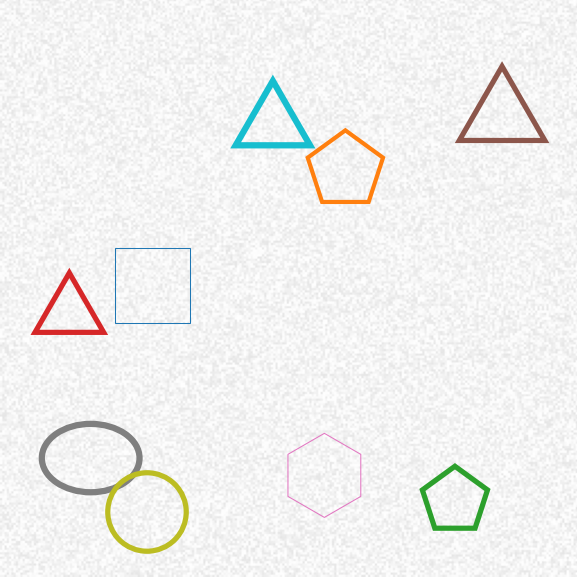[{"shape": "square", "thickness": 0.5, "radius": 0.33, "center": [0.264, 0.505]}, {"shape": "pentagon", "thickness": 2, "radius": 0.34, "center": [0.598, 0.705]}, {"shape": "pentagon", "thickness": 2.5, "radius": 0.3, "center": [0.788, 0.132]}, {"shape": "triangle", "thickness": 2.5, "radius": 0.34, "center": [0.12, 0.458]}, {"shape": "triangle", "thickness": 2.5, "radius": 0.43, "center": [0.869, 0.799]}, {"shape": "hexagon", "thickness": 0.5, "radius": 0.36, "center": [0.562, 0.176]}, {"shape": "oval", "thickness": 3, "radius": 0.42, "center": [0.157, 0.206]}, {"shape": "circle", "thickness": 2.5, "radius": 0.34, "center": [0.255, 0.113]}, {"shape": "triangle", "thickness": 3, "radius": 0.37, "center": [0.472, 0.785]}]